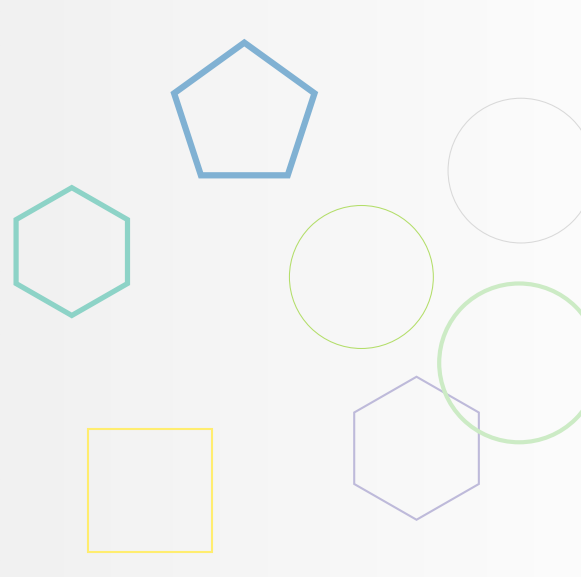[{"shape": "hexagon", "thickness": 2.5, "radius": 0.55, "center": [0.124, 0.564]}, {"shape": "hexagon", "thickness": 1, "radius": 0.62, "center": [0.717, 0.223]}, {"shape": "pentagon", "thickness": 3, "radius": 0.63, "center": [0.42, 0.798]}, {"shape": "circle", "thickness": 0.5, "radius": 0.62, "center": [0.622, 0.519]}, {"shape": "circle", "thickness": 0.5, "radius": 0.63, "center": [0.896, 0.704]}, {"shape": "circle", "thickness": 2, "radius": 0.69, "center": [0.893, 0.371]}, {"shape": "square", "thickness": 1, "radius": 0.53, "center": [0.259, 0.15]}]